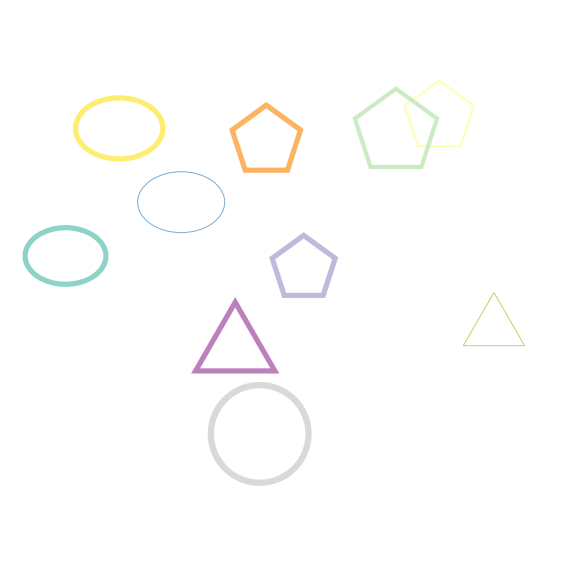[{"shape": "oval", "thickness": 2.5, "radius": 0.35, "center": [0.113, 0.556]}, {"shape": "pentagon", "thickness": 1, "radius": 0.31, "center": [0.76, 0.797]}, {"shape": "pentagon", "thickness": 2.5, "radius": 0.29, "center": [0.526, 0.534]}, {"shape": "oval", "thickness": 0.5, "radius": 0.38, "center": [0.314, 0.649]}, {"shape": "pentagon", "thickness": 2.5, "radius": 0.31, "center": [0.461, 0.755]}, {"shape": "triangle", "thickness": 0.5, "radius": 0.31, "center": [0.855, 0.431]}, {"shape": "circle", "thickness": 3, "radius": 0.42, "center": [0.45, 0.248]}, {"shape": "triangle", "thickness": 2.5, "radius": 0.4, "center": [0.407, 0.396]}, {"shape": "pentagon", "thickness": 2, "radius": 0.37, "center": [0.686, 0.771]}, {"shape": "oval", "thickness": 2.5, "radius": 0.38, "center": [0.206, 0.777]}]